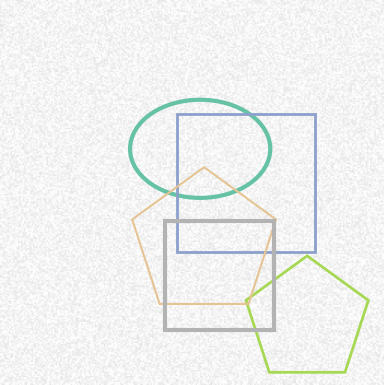[{"shape": "oval", "thickness": 3, "radius": 0.91, "center": [0.52, 0.613]}, {"shape": "square", "thickness": 2, "radius": 0.9, "center": [0.639, 0.524]}, {"shape": "pentagon", "thickness": 2, "radius": 0.84, "center": [0.798, 0.168]}, {"shape": "pentagon", "thickness": 1.5, "radius": 0.98, "center": [0.53, 0.369]}, {"shape": "square", "thickness": 3, "radius": 0.71, "center": [0.57, 0.285]}]